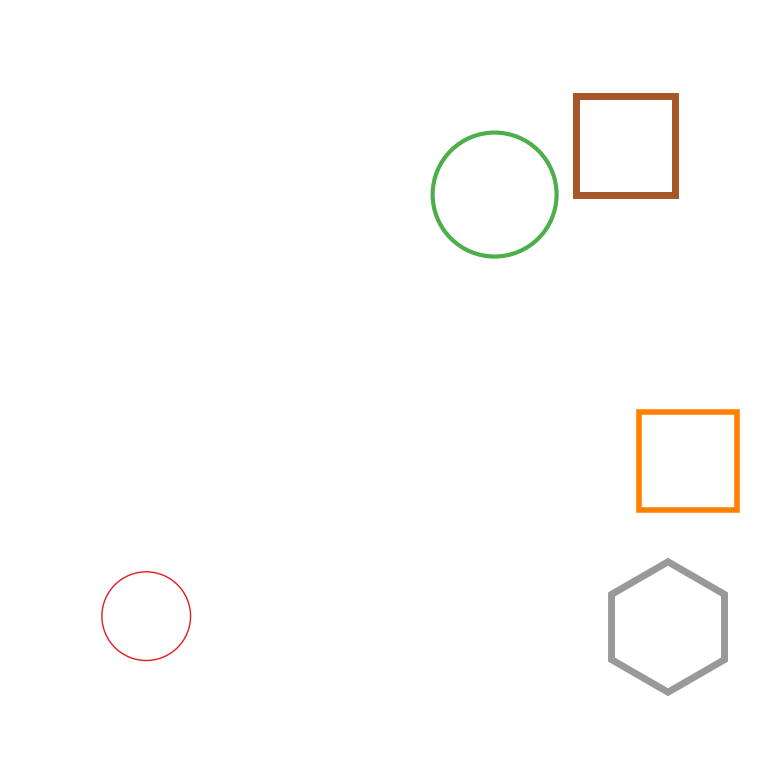[{"shape": "circle", "thickness": 0.5, "radius": 0.29, "center": [0.19, 0.2]}, {"shape": "circle", "thickness": 1.5, "radius": 0.4, "center": [0.642, 0.747]}, {"shape": "square", "thickness": 2, "radius": 0.32, "center": [0.893, 0.401]}, {"shape": "square", "thickness": 2.5, "radius": 0.32, "center": [0.813, 0.811]}, {"shape": "hexagon", "thickness": 2.5, "radius": 0.42, "center": [0.868, 0.186]}]